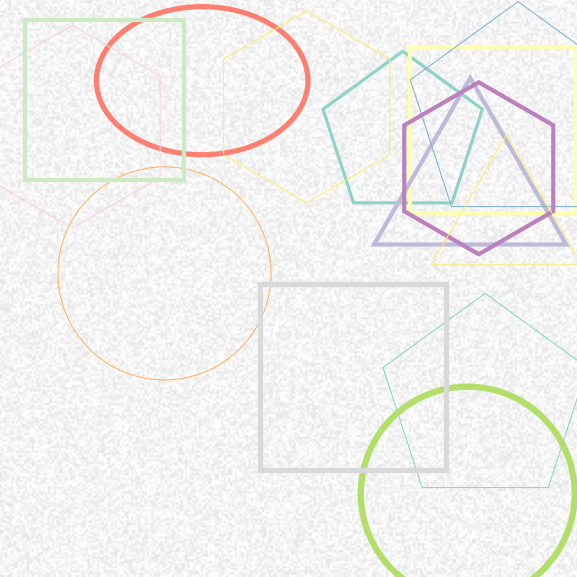[{"shape": "pentagon", "thickness": 1.5, "radius": 0.73, "center": [0.697, 0.765]}, {"shape": "pentagon", "thickness": 0.5, "radius": 0.93, "center": [0.84, 0.305]}, {"shape": "square", "thickness": 2, "radius": 0.72, "center": [0.853, 0.773]}, {"shape": "triangle", "thickness": 2, "radius": 0.96, "center": [0.814, 0.672]}, {"shape": "oval", "thickness": 2.5, "radius": 0.92, "center": [0.35, 0.859]}, {"shape": "pentagon", "thickness": 0.5, "radius": 0.98, "center": [0.897, 0.8]}, {"shape": "circle", "thickness": 0.5, "radius": 0.92, "center": [0.285, 0.526]}, {"shape": "circle", "thickness": 3, "radius": 0.93, "center": [0.81, 0.144]}, {"shape": "hexagon", "thickness": 0.5, "radius": 0.88, "center": [0.125, 0.78]}, {"shape": "square", "thickness": 2.5, "radius": 0.81, "center": [0.611, 0.346]}, {"shape": "hexagon", "thickness": 2, "radius": 0.74, "center": [0.829, 0.708]}, {"shape": "square", "thickness": 2, "radius": 0.69, "center": [0.181, 0.826]}, {"shape": "hexagon", "thickness": 0.5, "radius": 0.83, "center": [0.531, 0.814]}, {"shape": "triangle", "thickness": 0.5, "radius": 0.75, "center": [0.877, 0.616]}]